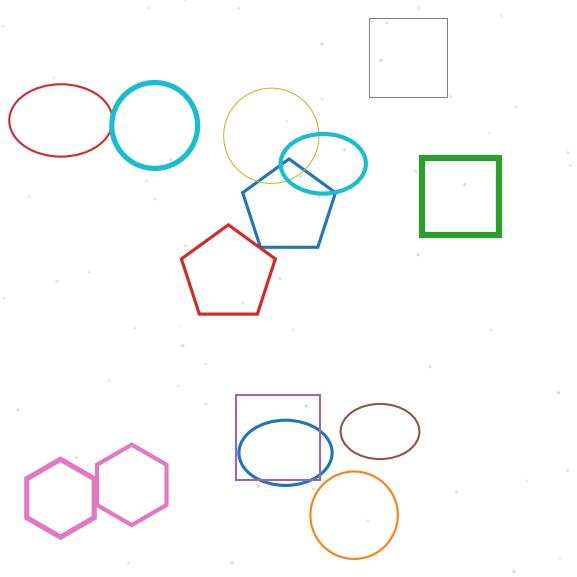[{"shape": "pentagon", "thickness": 1.5, "radius": 0.42, "center": [0.501, 0.639]}, {"shape": "oval", "thickness": 1.5, "radius": 0.4, "center": [0.494, 0.215]}, {"shape": "circle", "thickness": 1, "radius": 0.38, "center": [0.613, 0.107]}, {"shape": "square", "thickness": 3, "radius": 0.33, "center": [0.797, 0.659]}, {"shape": "pentagon", "thickness": 1.5, "radius": 0.43, "center": [0.395, 0.524]}, {"shape": "oval", "thickness": 1, "radius": 0.45, "center": [0.106, 0.791]}, {"shape": "square", "thickness": 1, "radius": 0.37, "center": [0.482, 0.242]}, {"shape": "oval", "thickness": 1, "radius": 0.34, "center": [0.658, 0.252]}, {"shape": "hexagon", "thickness": 2.5, "radius": 0.34, "center": [0.105, 0.136]}, {"shape": "hexagon", "thickness": 2, "radius": 0.35, "center": [0.228, 0.16]}, {"shape": "square", "thickness": 0.5, "radius": 0.34, "center": [0.706, 0.9]}, {"shape": "circle", "thickness": 0.5, "radius": 0.41, "center": [0.47, 0.764]}, {"shape": "circle", "thickness": 2.5, "radius": 0.37, "center": [0.268, 0.782]}, {"shape": "oval", "thickness": 2, "radius": 0.37, "center": [0.56, 0.716]}]